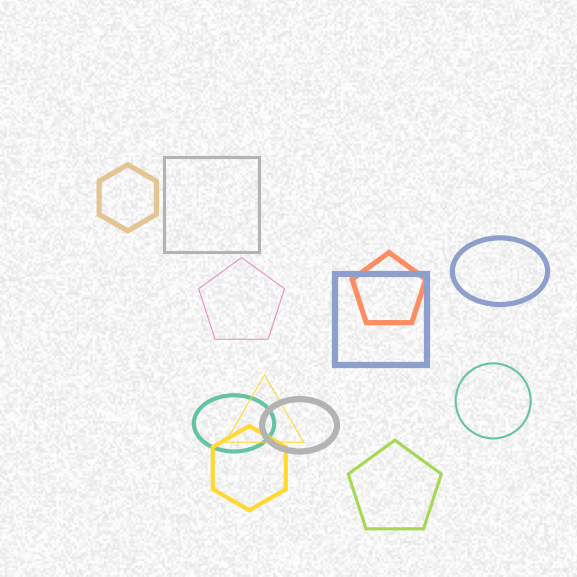[{"shape": "oval", "thickness": 2, "radius": 0.35, "center": [0.405, 0.266]}, {"shape": "circle", "thickness": 1, "radius": 0.32, "center": [0.854, 0.305]}, {"shape": "pentagon", "thickness": 2.5, "radius": 0.34, "center": [0.674, 0.495]}, {"shape": "oval", "thickness": 2.5, "radius": 0.41, "center": [0.866, 0.53]}, {"shape": "square", "thickness": 3, "radius": 0.4, "center": [0.66, 0.446]}, {"shape": "pentagon", "thickness": 0.5, "radius": 0.39, "center": [0.418, 0.475]}, {"shape": "pentagon", "thickness": 1.5, "radius": 0.42, "center": [0.684, 0.152]}, {"shape": "hexagon", "thickness": 2, "radius": 0.36, "center": [0.432, 0.189]}, {"shape": "triangle", "thickness": 0.5, "radius": 0.39, "center": [0.458, 0.272]}, {"shape": "hexagon", "thickness": 2.5, "radius": 0.29, "center": [0.221, 0.657]}, {"shape": "square", "thickness": 1.5, "radius": 0.41, "center": [0.367, 0.645]}, {"shape": "oval", "thickness": 3, "radius": 0.32, "center": [0.519, 0.263]}]